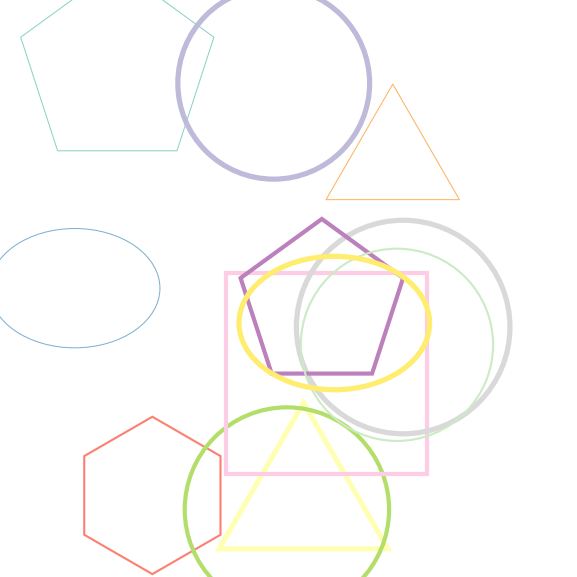[{"shape": "pentagon", "thickness": 0.5, "radius": 0.88, "center": [0.203, 0.88]}, {"shape": "triangle", "thickness": 2.5, "radius": 0.84, "center": [0.525, 0.133]}, {"shape": "circle", "thickness": 2.5, "radius": 0.83, "center": [0.474, 0.855]}, {"shape": "hexagon", "thickness": 1, "radius": 0.68, "center": [0.264, 0.141]}, {"shape": "oval", "thickness": 0.5, "radius": 0.74, "center": [0.129, 0.5]}, {"shape": "triangle", "thickness": 0.5, "radius": 0.67, "center": [0.68, 0.72]}, {"shape": "circle", "thickness": 2, "radius": 0.88, "center": [0.497, 0.117]}, {"shape": "square", "thickness": 2, "radius": 0.87, "center": [0.565, 0.352]}, {"shape": "circle", "thickness": 2.5, "radius": 0.92, "center": [0.698, 0.433]}, {"shape": "pentagon", "thickness": 2, "radius": 0.74, "center": [0.557, 0.472]}, {"shape": "circle", "thickness": 1, "radius": 0.83, "center": [0.687, 0.402]}, {"shape": "oval", "thickness": 2.5, "radius": 0.83, "center": [0.579, 0.44]}]